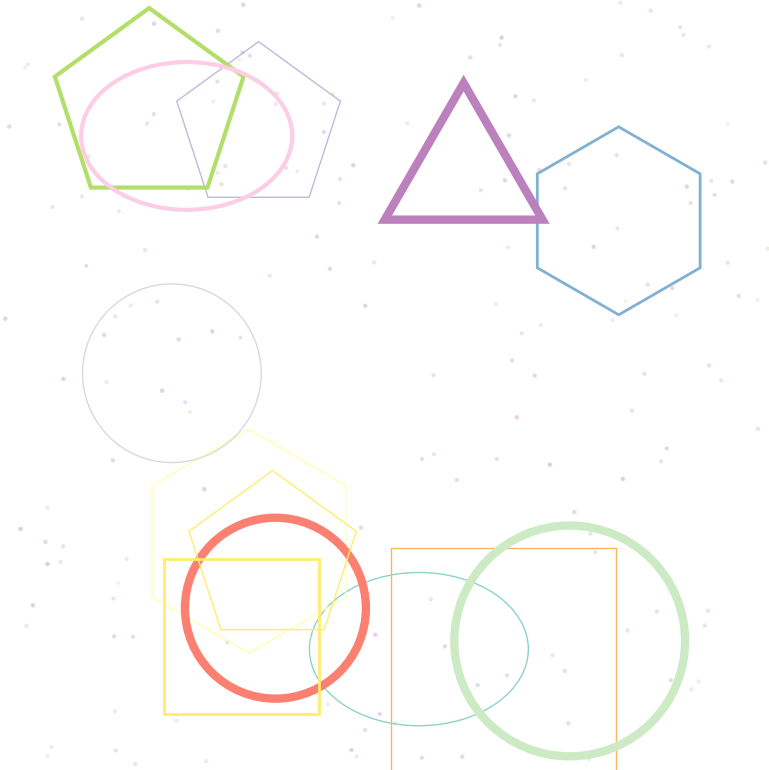[{"shape": "oval", "thickness": 0.5, "radius": 0.71, "center": [0.544, 0.157]}, {"shape": "hexagon", "thickness": 0.5, "radius": 0.73, "center": [0.323, 0.297]}, {"shape": "pentagon", "thickness": 0.5, "radius": 0.56, "center": [0.336, 0.834]}, {"shape": "circle", "thickness": 3, "radius": 0.59, "center": [0.358, 0.21]}, {"shape": "hexagon", "thickness": 1, "radius": 0.61, "center": [0.804, 0.713]}, {"shape": "square", "thickness": 0.5, "radius": 0.73, "center": [0.654, 0.142]}, {"shape": "pentagon", "thickness": 1.5, "radius": 0.64, "center": [0.194, 0.861]}, {"shape": "oval", "thickness": 1.5, "radius": 0.69, "center": [0.242, 0.823]}, {"shape": "circle", "thickness": 0.5, "radius": 0.58, "center": [0.223, 0.515]}, {"shape": "triangle", "thickness": 3, "radius": 0.59, "center": [0.602, 0.774]}, {"shape": "circle", "thickness": 3, "radius": 0.75, "center": [0.74, 0.168]}, {"shape": "pentagon", "thickness": 0.5, "radius": 0.57, "center": [0.354, 0.275]}, {"shape": "square", "thickness": 1, "radius": 0.5, "center": [0.313, 0.173]}]